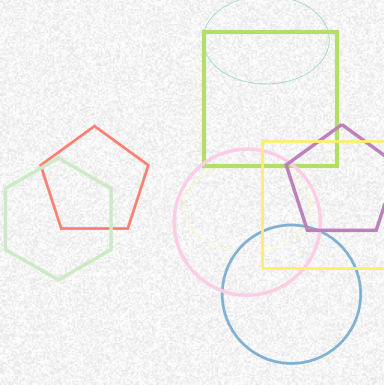[{"shape": "oval", "thickness": 0.5, "radius": 0.82, "center": [0.691, 0.897]}, {"shape": "oval", "thickness": 0.5, "radius": 0.82, "center": [0.642, 0.461]}, {"shape": "pentagon", "thickness": 2, "radius": 0.74, "center": [0.246, 0.525]}, {"shape": "circle", "thickness": 2, "radius": 0.9, "center": [0.757, 0.236]}, {"shape": "square", "thickness": 3, "radius": 0.87, "center": [0.702, 0.743]}, {"shape": "circle", "thickness": 2.5, "radius": 0.95, "center": [0.642, 0.423]}, {"shape": "pentagon", "thickness": 2.5, "radius": 0.76, "center": [0.888, 0.525]}, {"shape": "hexagon", "thickness": 2.5, "radius": 0.79, "center": [0.151, 0.431]}, {"shape": "square", "thickness": 2, "radius": 0.82, "center": [0.845, 0.469]}]